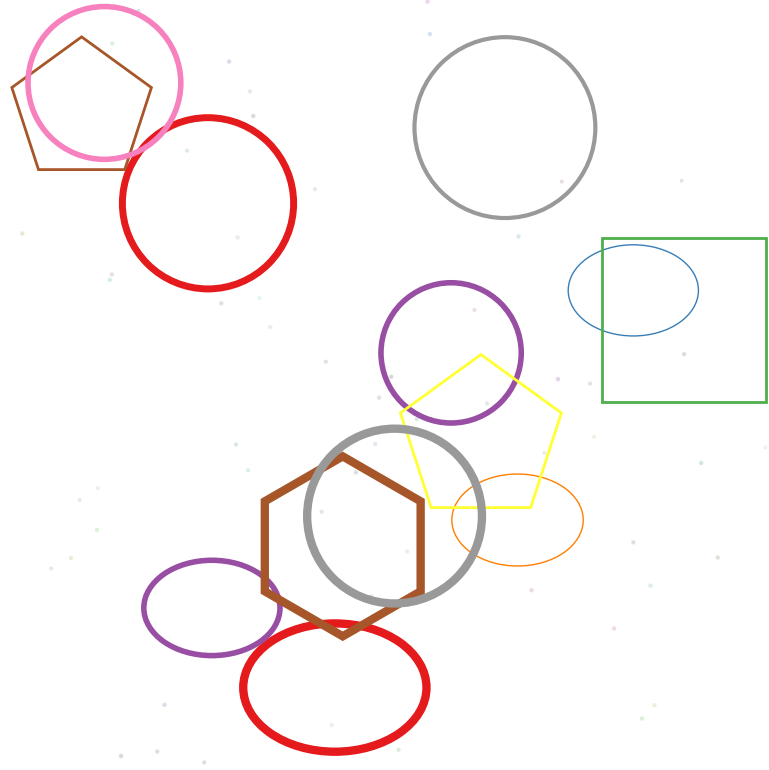[{"shape": "circle", "thickness": 2.5, "radius": 0.56, "center": [0.27, 0.736]}, {"shape": "oval", "thickness": 3, "radius": 0.6, "center": [0.435, 0.107]}, {"shape": "oval", "thickness": 0.5, "radius": 0.42, "center": [0.822, 0.623]}, {"shape": "square", "thickness": 1, "radius": 0.53, "center": [0.888, 0.585]}, {"shape": "oval", "thickness": 2, "radius": 0.44, "center": [0.275, 0.21]}, {"shape": "circle", "thickness": 2, "radius": 0.46, "center": [0.586, 0.542]}, {"shape": "oval", "thickness": 0.5, "radius": 0.43, "center": [0.672, 0.325]}, {"shape": "pentagon", "thickness": 1, "radius": 0.55, "center": [0.625, 0.43]}, {"shape": "pentagon", "thickness": 1, "radius": 0.48, "center": [0.106, 0.857]}, {"shape": "hexagon", "thickness": 3, "radius": 0.58, "center": [0.445, 0.29]}, {"shape": "circle", "thickness": 2, "radius": 0.5, "center": [0.136, 0.892]}, {"shape": "circle", "thickness": 1.5, "radius": 0.59, "center": [0.656, 0.834]}, {"shape": "circle", "thickness": 3, "radius": 0.57, "center": [0.512, 0.33]}]